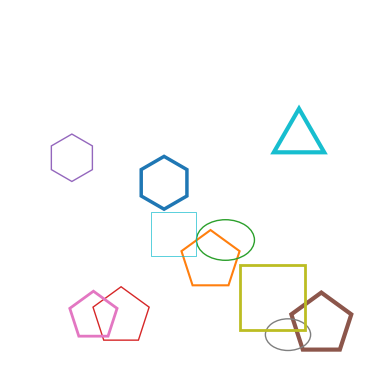[{"shape": "hexagon", "thickness": 2.5, "radius": 0.34, "center": [0.426, 0.525]}, {"shape": "pentagon", "thickness": 1.5, "radius": 0.4, "center": [0.547, 0.323]}, {"shape": "oval", "thickness": 1, "radius": 0.38, "center": [0.586, 0.377]}, {"shape": "pentagon", "thickness": 1, "radius": 0.38, "center": [0.314, 0.179]}, {"shape": "hexagon", "thickness": 1, "radius": 0.31, "center": [0.187, 0.59]}, {"shape": "pentagon", "thickness": 3, "radius": 0.41, "center": [0.835, 0.158]}, {"shape": "pentagon", "thickness": 2, "radius": 0.32, "center": [0.243, 0.179]}, {"shape": "oval", "thickness": 1, "radius": 0.29, "center": [0.748, 0.131]}, {"shape": "square", "thickness": 2, "radius": 0.42, "center": [0.708, 0.227]}, {"shape": "triangle", "thickness": 3, "radius": 0.38, "center": [0.777, 0.642]}, {"shape": "square", "thickness": 0.5, "radius": 0.29, "center": [0.451, 0.392]}]